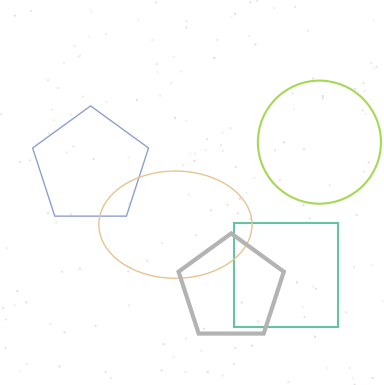[{"shape": "square", "thickness": 1.5, "radius": 0.68, "center": [0.743, 0.285]}, {"shape": "pentagon", "thickness": 1, "radius": 0.79, "center": [0.235, 0.567]}, {"shape": "circle", "thickness": 1.5, "radius": 0.8, "center": [0.83, 0.631]}, {"shape": "oval", "thickness": 1, "radius": 0.99, "center": [0.456, 0.416]}, {"shape": "pentagon", "thickness": 3, "radius": 0.72, "center": [0.601, 0.25]}]